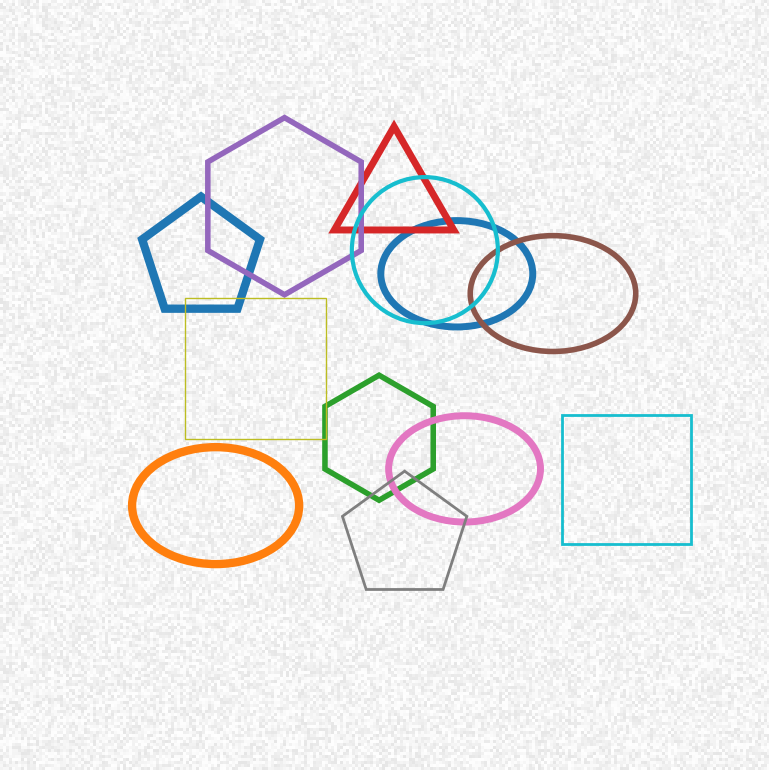[{"shape": "oval", "thickness": 2.5, "radius": 0.49, "center": [0.593, 0.644]}, {"shape": "pentagon", "thickness": 3, "radius": 0.4, "center": [0.261, 0.664]}, {"shape": "oval", "thickness": 3, "radius": 0.54, "center": [0.28, 0.343]}, {"shape": "hexagon", "thickness": 2, "radius": 0.41, "center": [0.492, 0.432]}, {"shape": "triangle", "thickness": 2.5, "radius": 0.45, "center": [0.512, 0.746]}, {"shape": "hexagon", "thickness": 2, "radius": 0.58, "center": [0.37, 0.732]}, {"shape": "oval", "thickness": 2, "radius": 0.54, "center": [0.718, 0.619]}, {"shape": "oval", "thickness": 2.5, "radius": 0.49, "center": [0.603, 0.391]}, {"shape": "pentagon", "thickness": 1, "radius": 0.42, "center": [0.525, 0.303]}, {"shape": "square", "thickness": 0.5, "radius": 0.46, "center": [0.332, 0.521]}, {"shape": "circle", "thickness": 1.5, "radius": 0.47, "center": [0.552, 0.675]}, {"shape": "square", "thickness": 1, "radius": 0.42, "center": [0.813, 0.378]}]